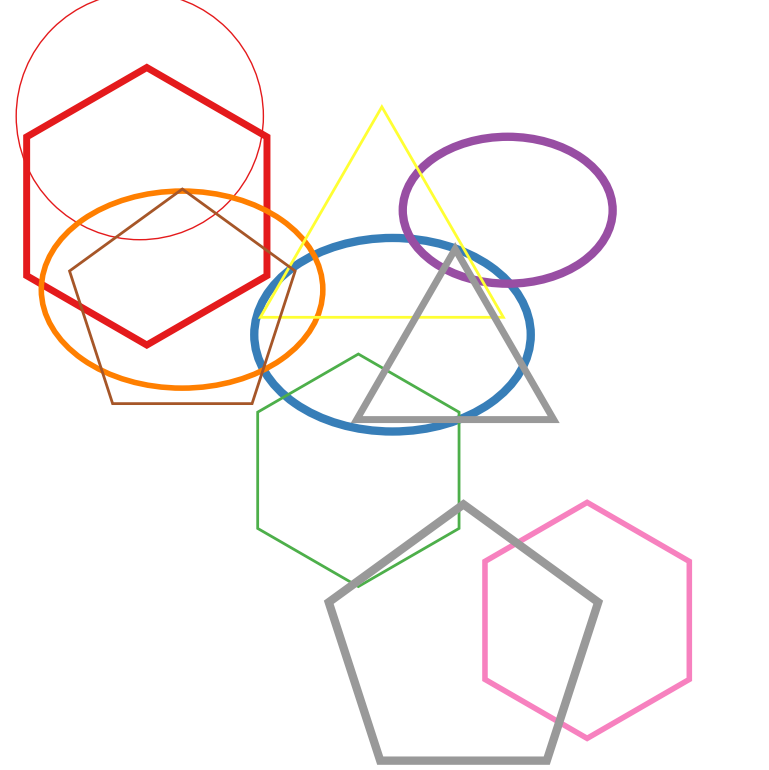[{"shape": "hexagon", "thickness": 2.5, "radius": 0.9, "center": [0.191, 0.732]}, {"shape": "circle", "thickness": 0.5, "radius": 0.8, "center": [0.182, 0.849]}, {"shape": "oval", "thickness": 3, "radius": 0.9, "center": [0.51, 0.565]}, {"shape": "hexagon", "thickness": 1, "radius": 0.75, "center": [0.465, 0.389]}, {"shape": "oval", "thickness": 3, "radius": 0.68, "center": [0.659, 0.727]}, {"shape": "oval", "thickness": 2, "radius": 0.91, "center": [0.236, 0.624]}, {"shape": "triangle", "thickness": 1, "radius": 0.91, "center": [0.496, 0.679]}, {"shape": "pentagon", "thickness": 1, "radius": 0.77, "center": [0.237, 0.6]}, {"shape": "hexagon", "thickness": 2, "radius": 0.77, "center": [0.763, 0.194]}, {"shape": "pentagon", "thickness": 3, "radius": 0.92, "center": [0.602, 0.161]}, {"shape": "triangle", "thickness": 2.5, "radius": 0.74, "center": [0.591, 0.529]}]